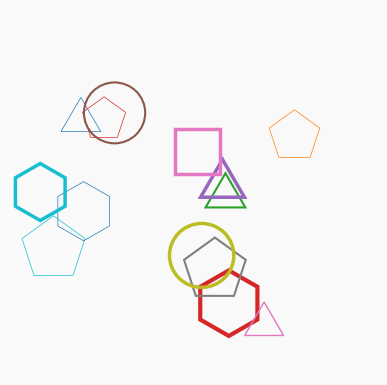[{"shape": "hexagon", "thickness": 0.5, "radius": 0.38, "center": [0.216, 0.451]}, {"shape": "triangle", "thickness": 0.5, "radius": 0.3, "center": [0.209, 0.688]}, {"shape": "pentagon", "thickness": 0.5, "radius": 0.34, "center": [0.76, 0.646]}, {"shape": "triangle", "thickness": 1.5, "radius": 0.3, "center": [0.582, 0.491]}, {"shape": "hexagon", "thickness": 3, "radius": 0.43, "center": [0.591, 0.213]}, {"shape": "pentagon", "thickness": 0.5, "radius": 0.29, "center": [0.269, 0.69]}, {"shape": "triangle", "thickness": 2.5, "radius": 0.33, "center": [0.574, 0.52]}, {"shape": "circle", "thickness": 1.5, "radius": 0.4, "center": [0.296, 0.707]}, {"shape": "triangle", "thickness": 1, "radius": 0.29, "center": [0.681, 0.158]}, {"shape": "square", "thickness": 2.5, "radius": 0.29, "center": [0.509, 0.606]}, {"shape": "pentagon", "thickness": 1.5, "radius": 0.42, "center": [0.555, 0.299]}, {"shape": "circle", "thickness": 2.5, "radius": 0.42, "center": [0.52, 0.337]}, {"shape": "pentagon", "thickness": 0.5, "radius": 0.43, "center": [0.138, 0.354]}, {"shape": "hexagon", "thickness": 2.5, "radius": 0.37, "center": [0.104, 0.501]}]